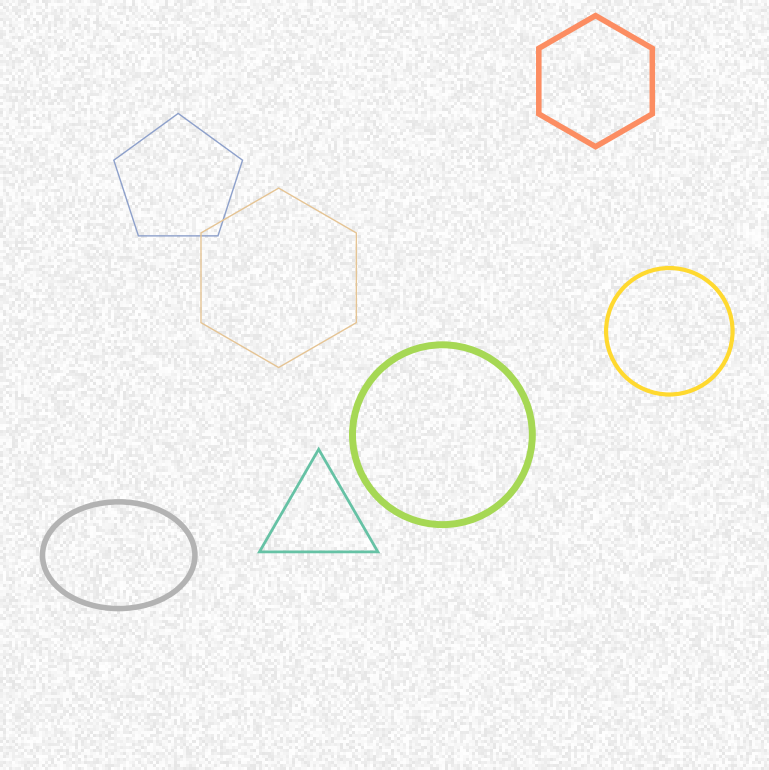[{"shape": "triangle", "thickness": 1, "radius": 0.44, "center": [0.414, 0.328]}, {"shape": "hexagon", "thickness": 2, "radius": 0.43, "center": [0.773, 0.895]}, {"shape": "pentagon", "thickness": 0.5, "radius": 0.44, "center": [0.231, 0.765]}, {"shape": "circle", "thickness": 2.5, "radius": 0.58, "center": [0.575, 0.435]}, {"shape": "circle", "thickness": 1.5, "radius": 0.41, "center": [0.869, 0.57]}, {"shape": "hexagon", "thickness": 0.5, "radius": 0.58, "center": [0.362, 0.639]}, {"shape": "oval", "thickness": 2, "radius": 0.49, "center": [0.154, 0.279]}]